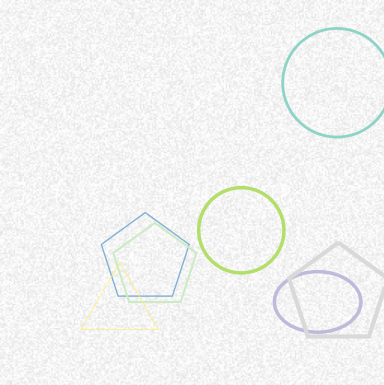[{"shape": "circle", "thickness": 2, "radius": 0.71, "center": [0.875, 0.785]}, {"shape": "oval", "thickness": 2.5, "radius": 0.56, "center": [0.825, 0.216]}, {"shape": "pentagon", "thickness": 1, "radius": 0.6, "center": [0.377, 0.328]}, {"shape": "circle", "thickness": 2.5, "radius": 0.55, "center": [0.627, 0.402]}, {"shape": "pentagon", "thickness": 3, "radius": 0.67, "center": [0.879, 0.235]}, {"shape": "pentagon", "thickness": 1.5, "radius": 0.57, "center": [0.402, 0.308]}, {"shape": "triangle", "thickness": 0.5, "radius": 0.58, "center": [0.311, 0.202]}]